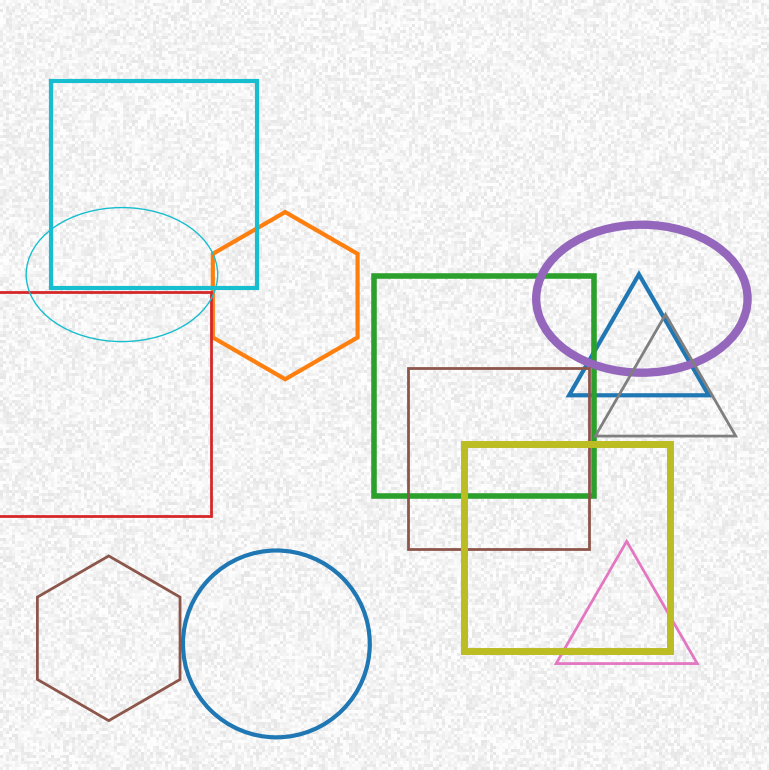[{"shape": "circle", "thickness": 1.5, "radius": 0.61, "center": [0.359, 0.164]}, {"shape": "triangle", "thickness": 1.5, "radius": 0.52, "center": [0.83, 0.539]}, {"shape": "hexagon", "thickness": 1.5, "radius": 0.54, "center": [0.37, 0.616]}, {"shape": "square", "thickness": 2, "radius": 0.71, "center": [0.629, 0.499]}, {"shape": "square", "thickness": 1, "radius": 0.73, "center": [0.128, 0.475]}, {"shape": "oval", "thickness": 3, "radius": 0.69, "center": [0.834, 0.612]}, {"shape": "hexagon", "thickness": 1, "radius": 0.53, "center": [0.141, 0.171]}, {"shape": "square", "thickness": 1, "radius": 0.59, "center": [0.648, 0.404]}, {"shape": "triangle", "thickness": 1, "radius": 0.53, "center": [0.814, 0.191]}, {"shape": "triangle", "thickness": 1, "radius": 0.53, "center": [0.864, 0.486]}, {"shape": "square", "thickness": 2.5, "radius": 0.67, "center": [0.736, 0.289]}, {"shape": "square", "thickness": 1.5, "radius": 0.67, "center": [0.2, 0.76]}, {"shape": "oval", "thickness": 0.5, "radius": 0.62, "center": [0.158, 0.643]}]